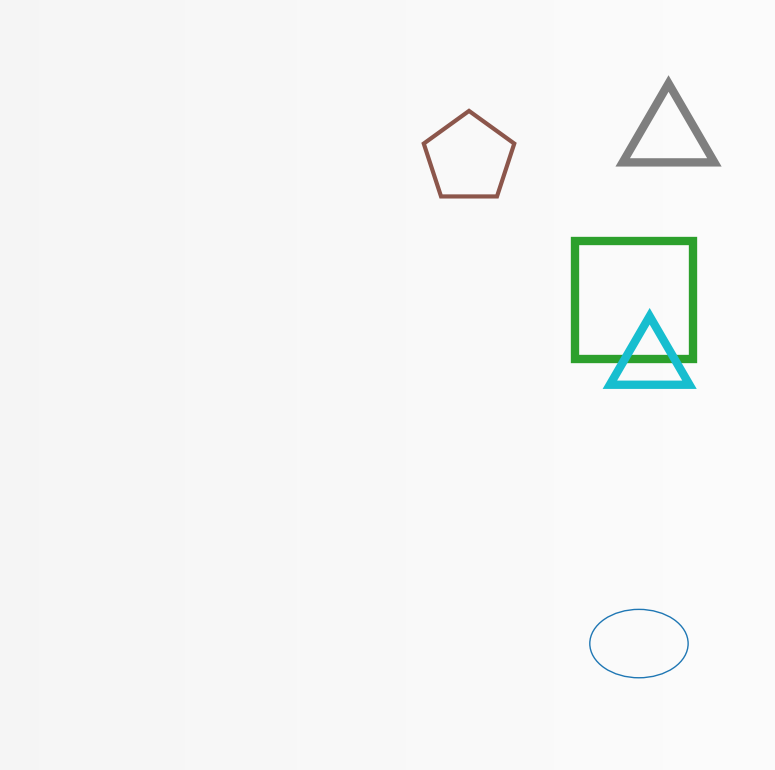[{"shape": "oval", "thickness": 0.5, "radius": 0.32, "center": [0.824, 0.164]}, {"shape": "square", "thickness": 3, "radius": 0.38, "center": [0.818, 0.61]}, {"shape": "pentagon", "thickness": 1.5, "radius": 0.31, "center": [0.605, 0.795]}, {"shape": "triangle", "thickness": 3, "radius": 0.34, "center": [0.863, 0.823]}, {"shape": "triangle", "thickness": 3, "radius": 0.3, "center": [0.838, 0.53]}]